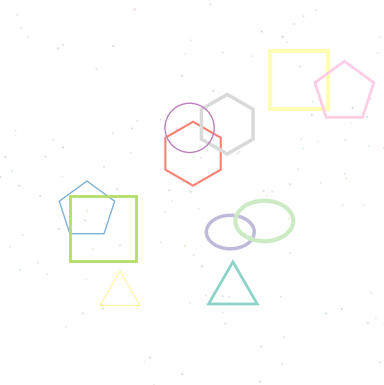[{"shape": "triangle", "thickness": 2, "radius": 0.36, "center": [0.605, 0.247]}, {"shape": "square", "thickness": 3, "radius": 0.38, "center": [0.777, 0.792]}, {"shape": "oval", "thickness": 2.5, "radius": 0.31, "center": [0.598, 0.397]}, {"shape": "hexagon", "thickness": 1.5, "radius": 0.42, "center": [0.501, 0.601]}, {"shape": "pentagon", "thickness": 1, "radius": 0.38, "center": [0.226, 0.454]}, {"shape": "square", "thickness": 2, "radius": 0.43, "center": [0.268, 0.406]}, {"shape": "pentagon", "thickness": 2, "radius": 0.4, "center": [0.894, 0.761]}, {"shape": "hexagon", "thickness": 2.5, "radius": 0.39, "center": [0.59, 0.677]}, {"shape": "circle", "thickness": 1, "radius": 0.32, "center": [0.493, 0.668]}, {"shape": "oval", "thickness": 3, "radius": 0.38, "center": [0.687, 0.426]}, {"shape": "triangle", "thickness": 0.5, "radius": 0.3, "center": [0.312, 0.236]}]